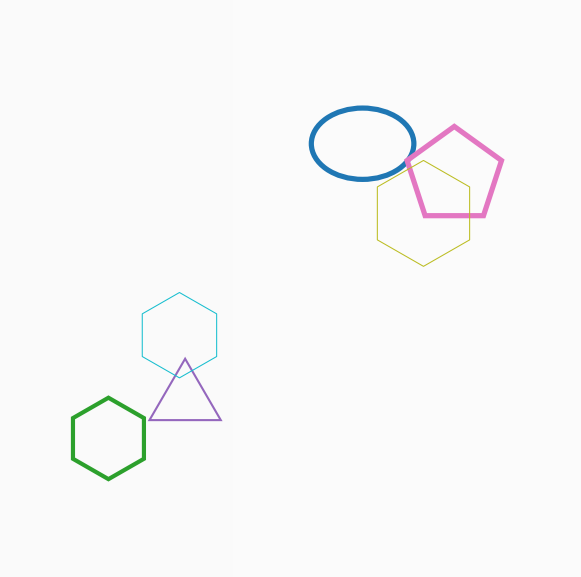[{"shape": "oval", "thickness": 2.5, "radius": 0.44, "center": [0.624, 0.75]}, {"shape": "hexagon", "thickness": 2, "radius": 0.35, "center": [0.187, 0.24]}, {"shape": "triangle", "thickness": 1, "radius": 0.35, "center": [0.319, 0.307]}, {"shape": "pentagon", "thickness": 2.5, "radius": 0.43, "center": [0.782, 0.695]}, {"shape": "hexagon", "thickness": 0.5, "radius": 0.46, "center": [0.729, 0.63]}, {"shape": "hexagon", "thickness": 0.5, "radius": 0.37, "center": [0.309, 0.419]}]